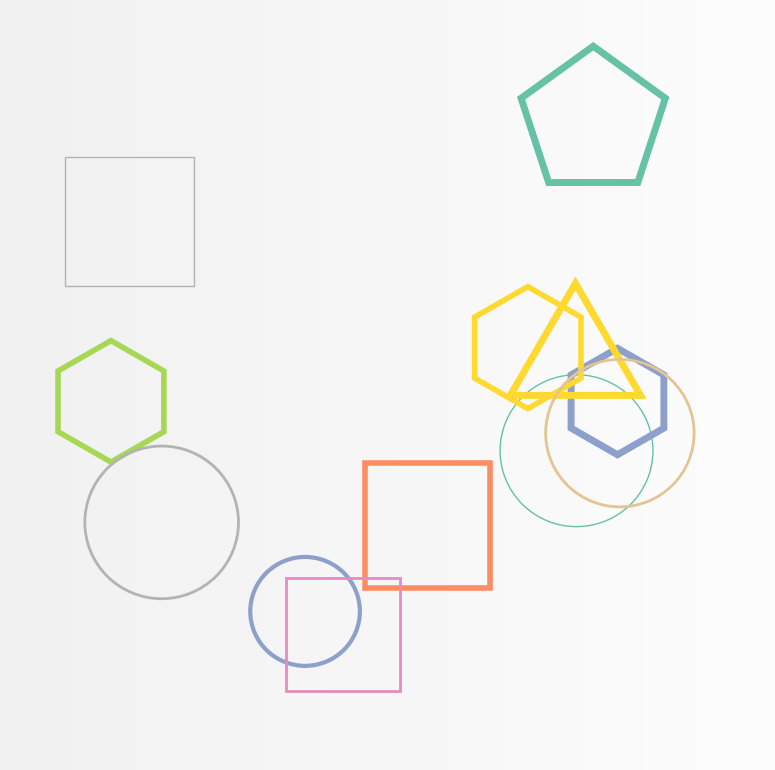[{"shape": "pentagon", "thickness": 2.5, "radius": 0.49, "center": [0.765, 0.842]}, {"shape": "circle", "thickness": 0.5, "radius": 0.49, "center": [0.744, 0.415]}, {"shape": "square", "thickness": 2, "radius": 0.4, "center": [0.551, 0.317]}, {"shape": "hexagon", "thickness": 2.5, "radius": 0.35, "center": [0.797, 0.479]}, {"shape": "circle", "thickness": 1.5, "radius": 0.35, "center": [0.394, 0.206]}, {"shape": "square", "thickness": 1, "radius": 0.37, "center": [0.443, 0.175]}, {"shape": "hexagon", "thickness": 2, "radius": 0.39, "center": [0.143, 0.479]}, {"shape": "triangle", "thickness": 2.5, "radius": 0.49, "center": [0.742, 0.535]}, {"shape": "hexagon", "thickness": 2, "radius": 0.4, "center": [0.681, 0.549]}, {"shape": "circle", "thickness": 1, "radius": 0.48, "center": [0.8, 0.438]}, {"shape": "square", "thickness": 0.5, "radius": 0.42, "center": [0.167, 0.712]}, {"shape": "circle", "thickness": 1, "radius": 0.5, "center": [0.209, 0.322]}]